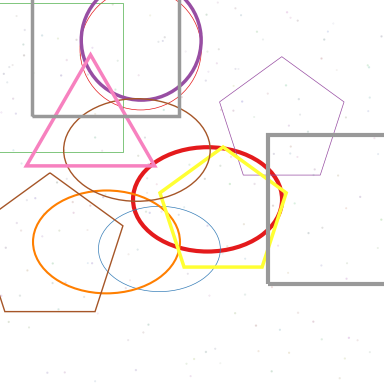[{"shape": "circle", "thickness": 0.5, "radius": 0.79, "center": [0.365, 0.872]}, {"shape": "oval", "thickness": 3, "radius": 0.97, "center": [0.539, 0.482]}, {"shape": "oval", "thickness": 0.5, "radius": 0.79, "center": [0.414, 0.353]}, {"shape": "square", "thickness": 0.5, "radius": 0.97, "center": [0.126, 0.799]}, {"shape": "pentagon", "thickness": 0.5, "radius": 0.85, "center": [0.732, 0.683]}, {"shape": "circle", "thickness": 2.5, "radius": 0.78, "center": [0.367, 0.896]}, {"shape": "oval", "thickness": 1.5, "radius": 0.95, "center": [0.277, 0.372]}, {"shape": "pentagon", "thickness": 2.5, "radius": 0.86, "center": [0.579, 0.446]}, {"shape": "oval", "thickness": 1, "radius": 0.95, "center": [0.356, 0.61]}, {"shape": "pentagon", "thickness": 1, "radius": 1.0, "center": [0.13, 0.352]}, {"shape": "triangle", "thickness": 2.5, "radius": 0.96, "center": [0.235, 0.665]}, {"shape": "square", "thickness": 3, "radius": 0.97, "center": [0.891, 0.456]}, {"shape": "square", "thickness": 2.5, "radius": 0.95, "center": [0.275, 0.889]}]